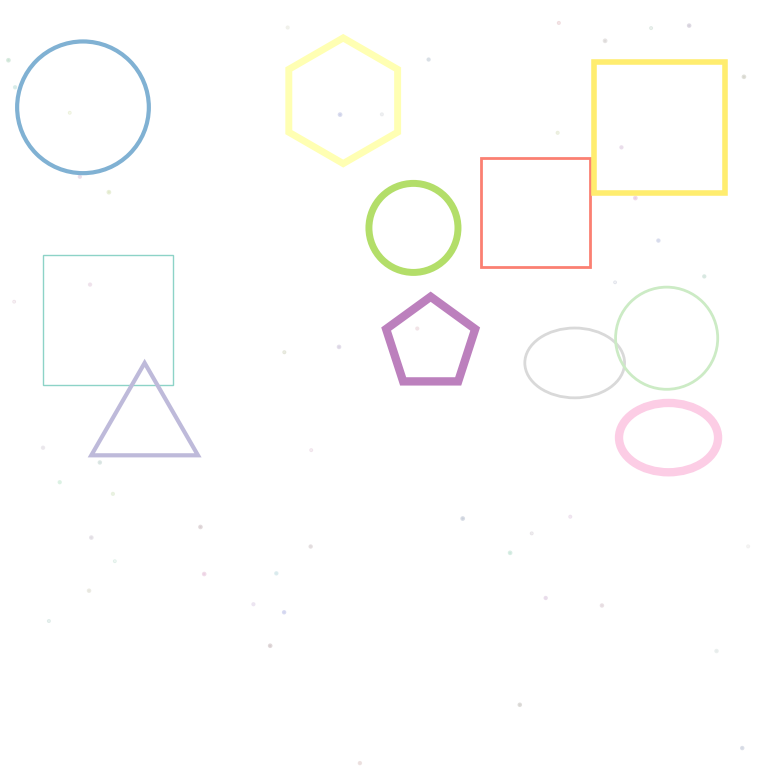[{"shape": "square", "thickness": 0.5, "radius": 0.42, "center": [0.14, 0.584]}, {"shape": "hexagon", "thickness": 2.5, "radius": 0.41, "center": [0.446, 0.869]}, {"shape": "triangle", "thickness": 1.5, "radius": 0.4, "center": [0.188, 0.449]}, {"shape": "square", "thickness": 1, "radius": 0.35, "center": [0.695, 0.724]}, {"shape": "circle", "thickness": 1.5, "radius": 0.43, "center": [0.108, 0.861]}, {"shape": "circle", "thickness": 2.5, "radius": 0.29, "center": [0.537, 0.704]}, {"shape": "oval", "thickness": 3, "radius": 0.32, "center": [0.868, 0.432]}, {"shape": "oval", "thickness": 1, "radius": 0.32, "center": [0.746, 0.529]}, {"shape": "pentagon", "thickness": 3, "radius": 0.3, "center": [0.559, 0.554]}, {"shape": "circle", "thickness": 1, "radius": 0.33, "center": [0.866, 0.561]}, {"shape": "square", "thickness": 2, "radius": 0.43, "center": [0.857, 0.835]}]